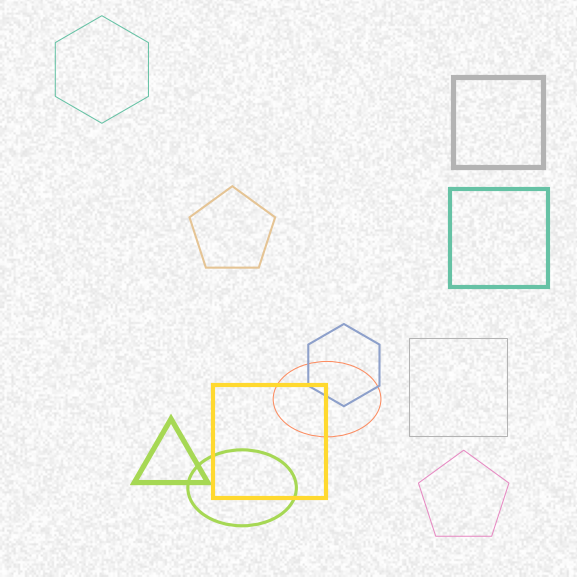[{"shape": "hexagon", "thickness": 0.5, "radius": 0.47, "center": [0.176, 0.879]}, {"shape": "square", "thickness": 2, "radius": 0.42, "center": [0.864, 0.587]}, {"shape": "oval", "thickness": 0.5, "radius": 0.47, "center": [0.566, 0.308]}, {"shape": "hexagon", "thickness": 1, "radius": 0.36, "center": [0.595, 0.367]}, {"shape": "pentagon", "thickness": 0.5, "radius": 0.41, "center": [0.803, 0.137]}, {"shape": "oval", "thickness": 1.5, "radius": 0.47, "center": [0.419, 0.154]}, {"shape": "triangle", "thickness": 2.5, "radius": 0.37, "center": [0.296, 0.2]}, {"shape": "square", "thickness": 2, "radius": 0.49, "center": [0.466, 0.234]}, {"shape": "pentagon", "thickness": 1, "radius": 0.39, "center": [0.402, 0.599]}, {"shape": "square", "thickness": 2.5, "radius": 0.39, "center": [0.863, 0.788]}, {"shape": "square", "thickness": 0.5, "radius": 0.42, "center": [0.793, 0.329]}]